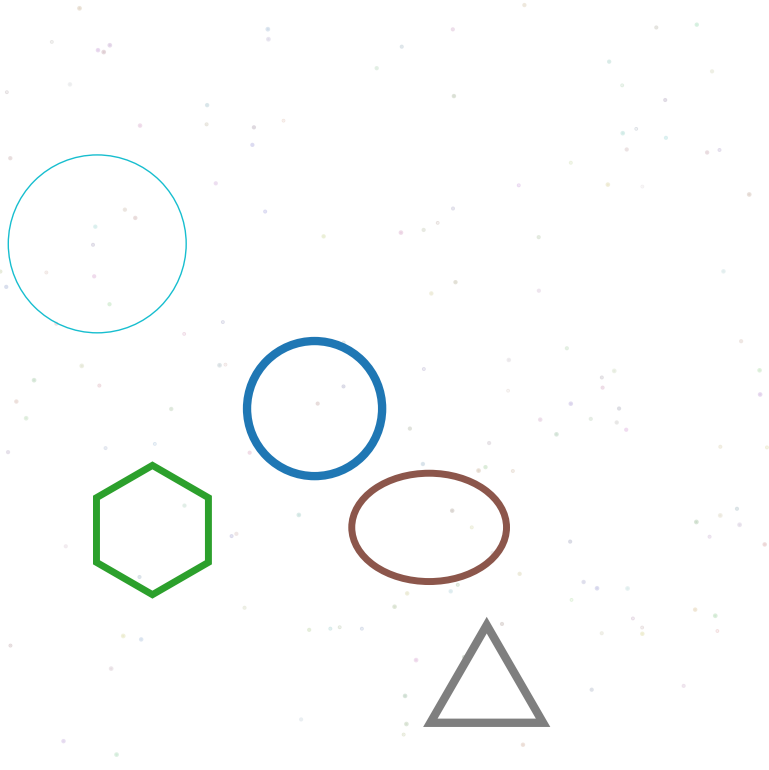[{"shape": "circle", "thickness": 3, "radius": 0.44, "center": [0.409, 0.469]}, {"shape": "hexagon", "thickness": 2.5, "radius": 0.42, "center": [0.198, 0.312]}, {"shape": "oval", "thickness": 2.5, "radius": 0.5, "center": [0.557, 0.315]}, {"shape": "triangle", "thickness": 3, "radius": 0.42, "center": [0.632, 0.104]}, {"shape": "circle", "thickness": 0.5, "radius": 0.58, "center": [0.126, 0.683]}]